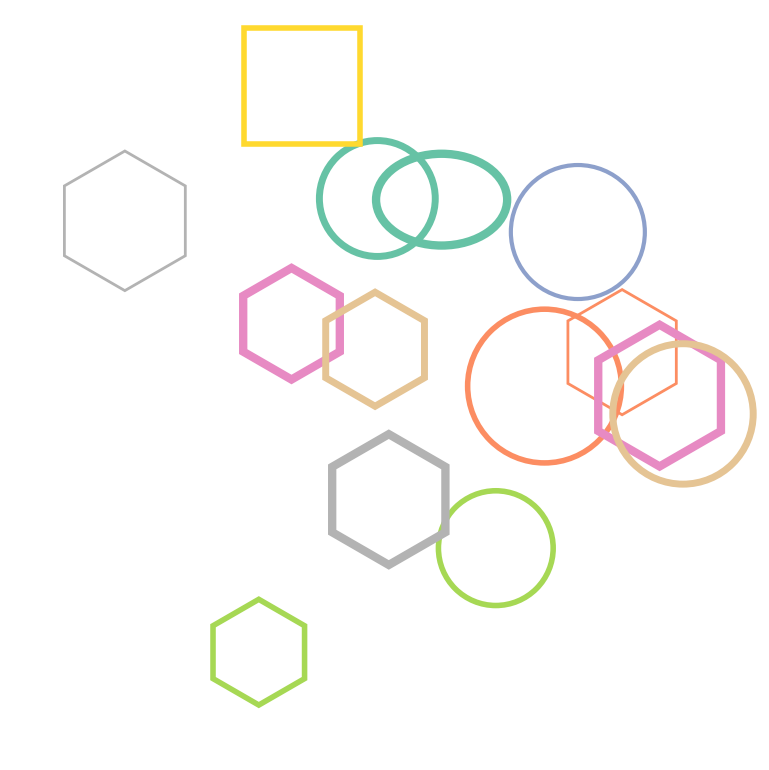[{"shape": "oval", "thickness": 3, "radius": 0.43, "center": [0.574, 0.741]}, {"shape": "circle", "thickness": 2.5, "radius": 0.38, "center": [0.49, 0.742]}, {"shape": "circle", "thickness": 2, "radius": 0.5, "center": [0.707, 0.499]}, {"shape": "hexagon", "thickness": 1, "radius": 0.41, "center": [0.808, 0.543]}, {"shape": "circle", "thickness": 1.5, "radius": 0.44, "center": [0.75, 0.699]}, {"shape": "hexagon", "thickness": 3, "radius": 0.46, "center": [0.857, 0.486]}, {"shape": "hexagon", "thickness": 3, "radius": 0.36, "center": [0.379, 0.58]}, {"shape": "hexagon", "thickness": 2, "radius": 0.34, "center": [0.336, 0.153]}, {"shape": "circle", "thickness": 2, "radius": 0.37, "center": [0.644, 0.288]}, {"shape": "square", "thickness": 2, "radius": 0.38, "center": [0.392, 0.888]}, {"shape": "circle", "thickness": 2.5, "radius": 0.46, "center": [0.887, 0.462]}, {"shape": "hexagon", "thickness": 2.5, "radius": 0.37, "center": [0.487, 0.546]}, {"shape": "hexagon", "thickness": 3, "radius": 0.42, "center": [0.505, 0.351]}, {"shape": "hexagon", "thickness": 1, "radius": 0.45, "center": [0.162, 0.713]}]